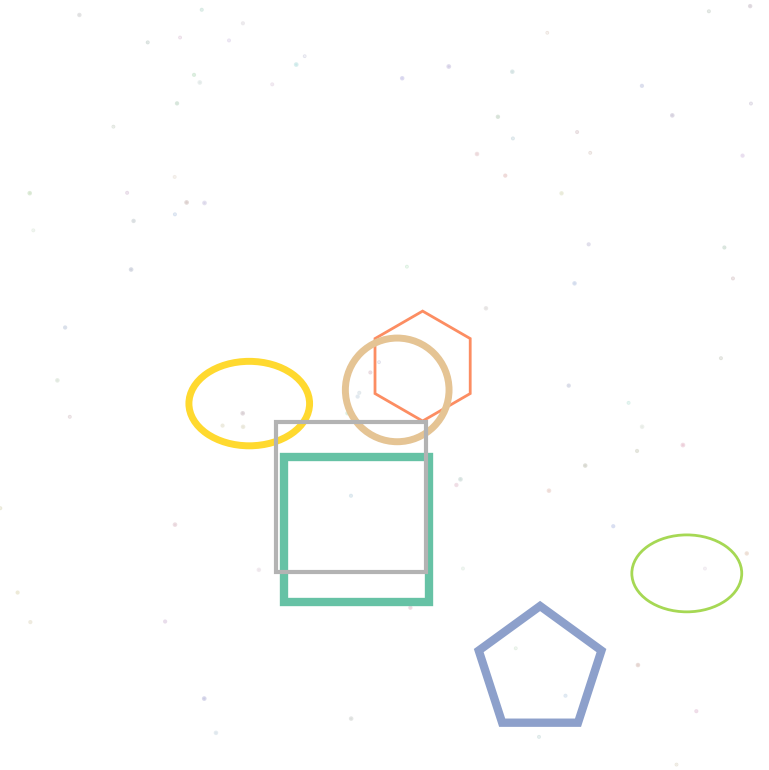[{"shape": "square", "thickness": 3, "radius": 0.47, "center": [0.463, 0.312]}, {"shape": "hexagon", "thickness": 1, "radius": 0.36, "center": [0.549, 0.525]}, {"shape": "pentagon", "thickness": 3, "radius": 0.42, "center": [0.701, 0.129]}, {"shape": "oval", "thickness": 1, "radius": 0.36, "center": [0.892, 0.255]}, {"shape": "oval", "thickness": 2.5, "radius": 0.39, "center": [0.324, 0.476]}, {"shape": "circle", "thickness": 2.5, "radius": 0.34, "center": [0.516, 0.494]}, {"shape": "square", "thickness": 1.5, "radius": 0.49, "center": [0.455, 0.355]}]